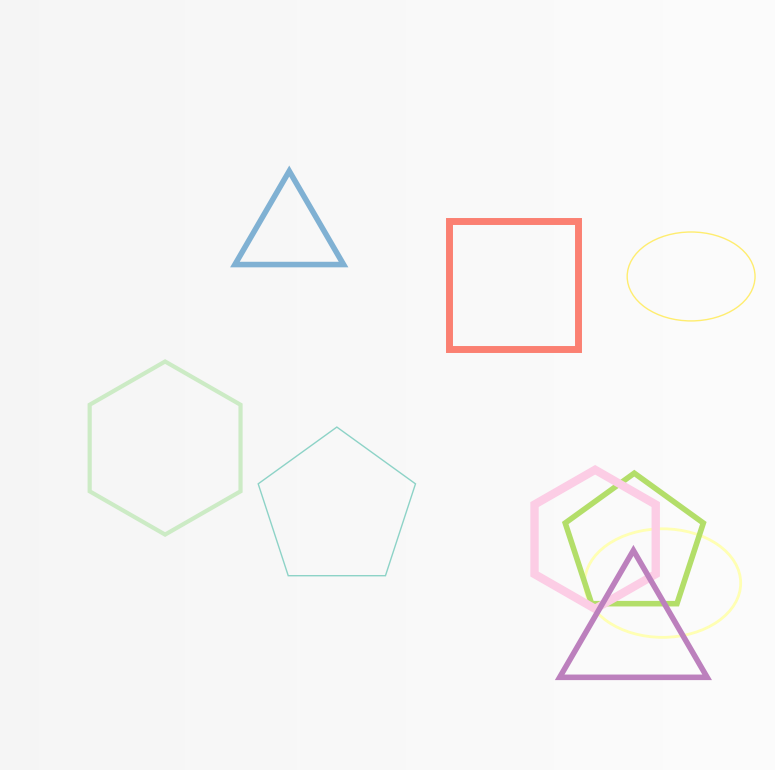[{"shape": "pentagon", "thickness": 0.5, "radius": 0.53, "center": [0.435, 0.339]}, {"shape": "oval", "thickness": 1, "radius": 0.5, "center": [0.855, 0.243]}, {"shape": "square", "thickness": 2.5, "radius": 0.42, "center": [0.663, 0.63]}, {"shape": "triangle", "thickness": 2, "radius": 0.4, "center": [0.373, 0.697]}, {"shape": "pentagon", "thickness": 2, "radius": 0.47, "center": [0.818, 0.292]}, {"shape": "hexagon", "thickness": 3, "radius": 0.45, "center": [0.768, 0.3]}, {"shape": "triangle", "thickness": 2, "radius": 0.55, "center": [0.817, 0.175]}, {"shape": "hexagon", "thickness": 1.5, "radius": 0.56, "center": [0.213, 0.418]}, {"shape": "oval", "thickness": 0.5, "radius": 0.41, "center": [0.892, 0.641]}]